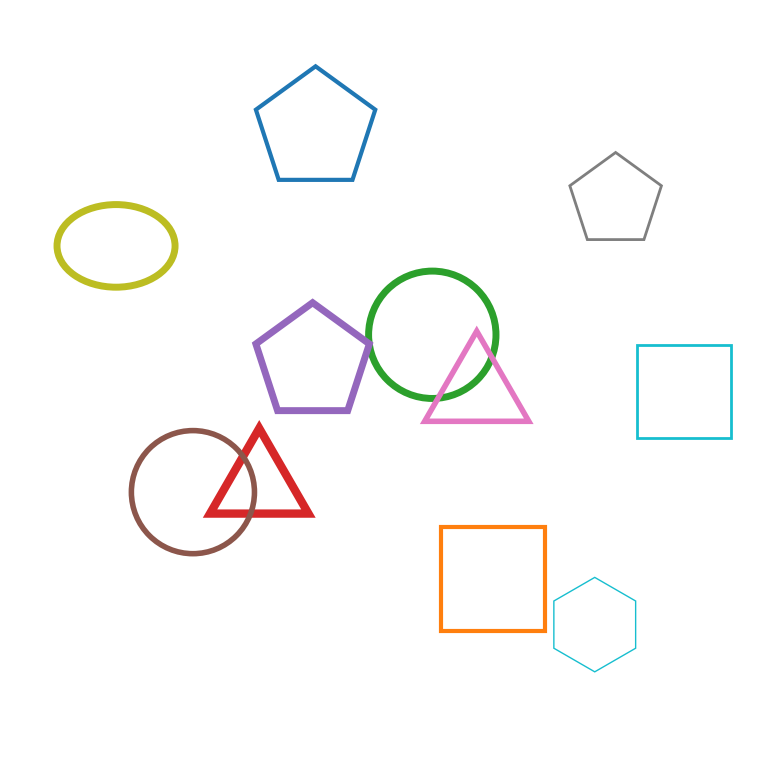[{"shape": "pentagon", "thickness": 1.5, "radius": 0.41, "center": [0.41, 0.832]}, {"shape": "square", "thickness": 1.5, "radius": 0.34, "center": [0.641, 0.248]}, {"shape": "circle", "thickness": 2.5, "radius": 0.41, "center": [0.561, 0.565]}, {"shape": "triangle", "thickness": 3, "radius": 0.37, "center": [0.337, 0.37]}, {"shape": "pentagon", "thickness": 2.5, "radius": 0.39, "center": [0.406, 0.529]}, {"shape": "circle", "thickness": 2, "radius": 0.4, "center": [0.251, 0.361]}, {"shape": "triangle", "thickness": 2, "radius": 0.39, "center": [0.619, 0.492]}, {"shape": "pentagon", "thickness": 1, "radius": 0.31, "center": [0.8, 0.739]}, {"shape": "oval", "thickness": 2.5, "radius": 0.38, "center": [0.151, 0.681]}, {"shape": "hexagon", "thickness": 0.5, "radius": 0.31, "center": [0.772, 0.189]}, {"shape": "square", "thickness": 1, "radius": 0.3, "center": [0.888, 0.492]}]